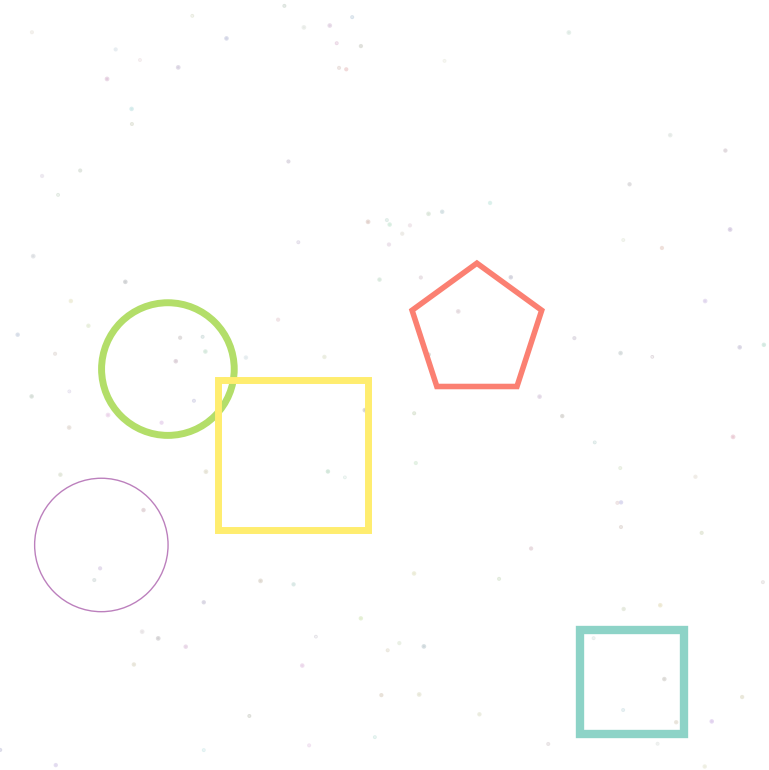[{"shape": "square", "thickness": 3, "radius": 0.34, "center": [0.821, 0.115]}, {"shape": "pentagon", "thickness": 2, "radius": 0.44, "center": [0.619, 0.57]}, {"shape": "circle", "thickness": 2.5, "radius": 0.43, "center": [0.218, 0.521]}, {"shape": "circle", "thickness": 0.5, "radius": 0.43, "center": [0.132, 0.292]}, {"shape": "square", "thickness": 2.5, "radius": 0.49, "center": [0.38, 0.409]}]